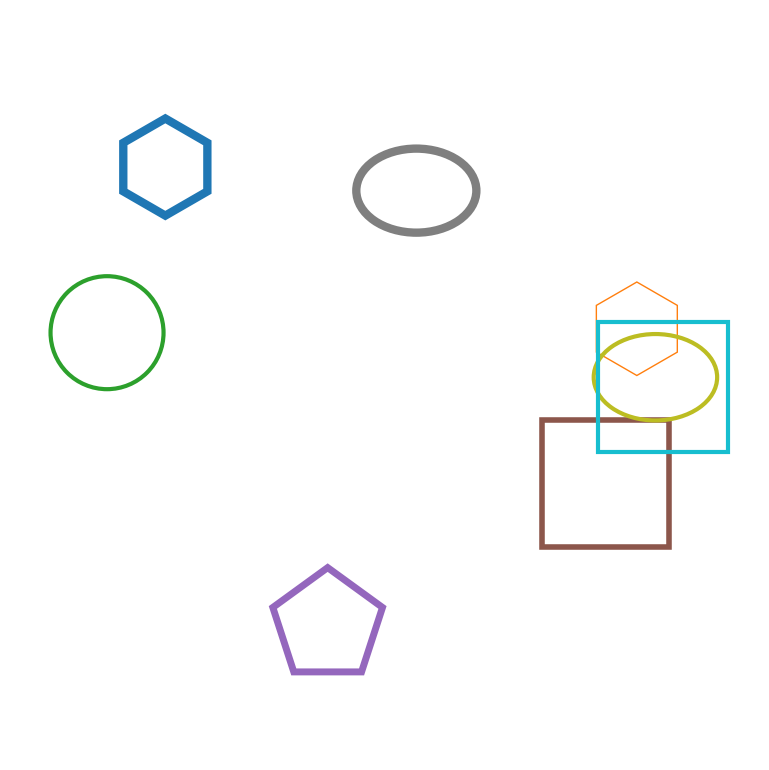[{"shape": "hexagon", "thickness": 3, "radius": 0.32, "center": [0.215, 0.783]}, {"shape": "hexagon", "thickness": 0.5, "radius": 0.3, "center": [0.827, 0.573]}, {"shape": "circle", "thickness": 1.5, "radius": 0.37, "center": [0.139, 0.568]}, {"shape": "pentagon", "thickness": 2.5, "radius": 0.37, "center": [0.426, 0.188]}, {"shape": "square", "thickness": 2, "radius": 0.41, "center": [0.787, 0.372]}, {"shape": "oval", "thickness": 3, "radius": 0.39, "center": [0.541, 0.752]}, {"shape": "oval", "thickness": 1.5, "radius": 0.4, "center": [0.851, 0.51]}, {"shape": "square", "thickness": 1.5, "radius": 0.42, "center": [0.861, 0.498]}]